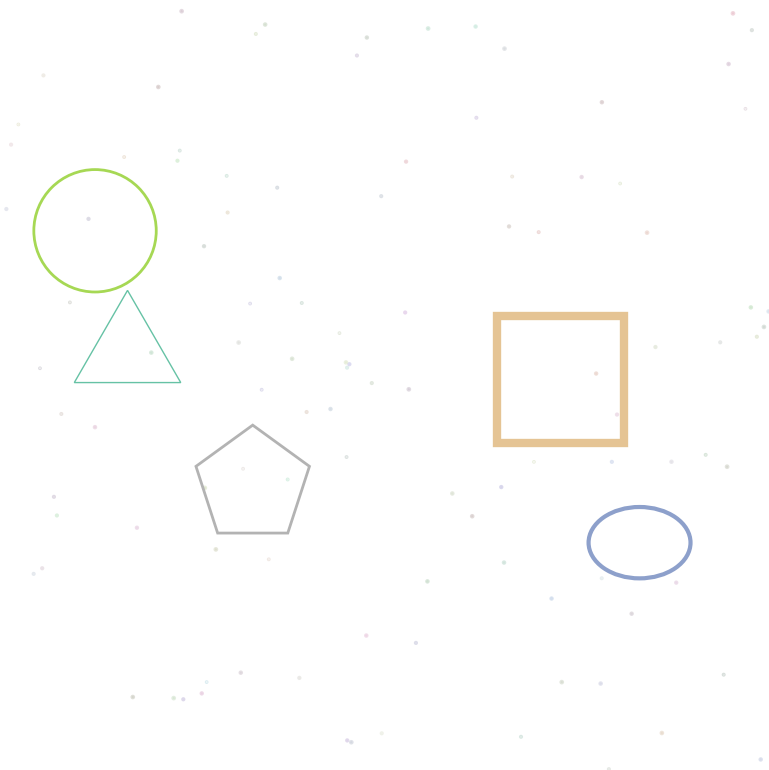[{"shape": "triangle", "thickness": 0.5, "radius": 0.4, "center": [0.166, 0.543]}, {"shape": "oval", "thickness": 1.5, "radius": 0.33, "center": [0.831, 0.295]}, {"shape": "circle", "thickness": 1, "radius": 0.4, "center": [0.123, 0.7]}, {"shape": "square", "thickness": 3, "radius": 0.41, "center": [0.728, 0.507]}, {"shape": "pentagon", "thickness": 1, "radius": 0.39, "center": [0.328, 0.37]}]